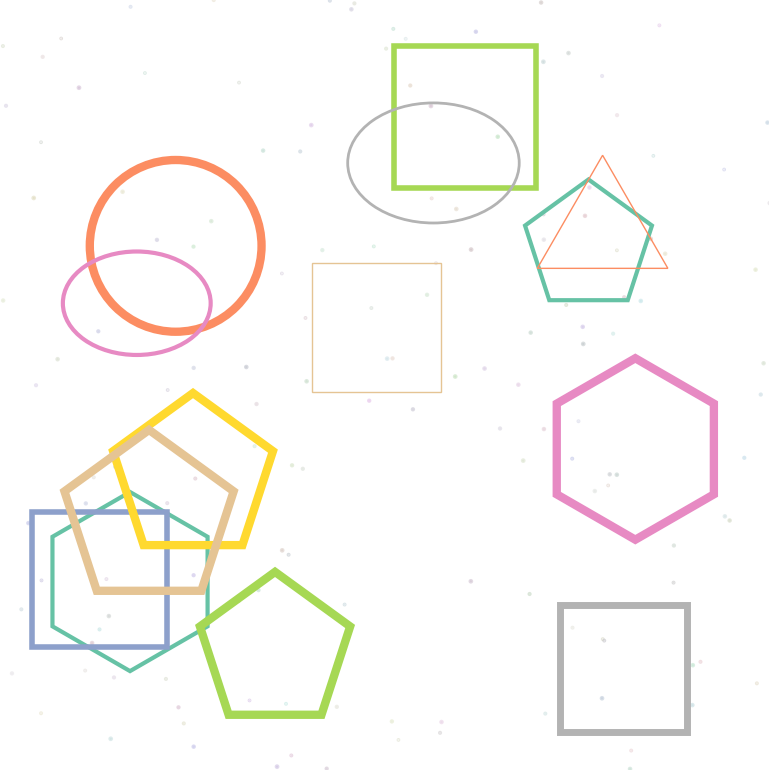[{"shape": "hexagon", "thickness": 1.5, "radius": 0.58, "center": [0.169, 0.245]}, {"shape": "pentagon", "thickness": 1.5, "radius": 0.43, "center": [0.764, 0.68]}, {"shape": "circle", "thickness": 3, "radius": 0.56, "center": [0.228, 0.681]}, {"shape": "triangle", "thickness": 0.5, "radius": 0.49, "center": [0.783, 0.7]}, {"shape": "square", "thickness": 2, "radius": 0.44, "center": [0.13, 0.247]}, {"shape": "hexagon", "thickness": 3, "radius": 0.59, "center": [0.825, 0.417]}, {"shape": "oval", "thickness": 1.5, "radius": 0.48, "center": [0.178, 0.606]}, {"shape": "pentagon", "thickness": 3, "radius": 0.51, "center": [0.357, 0.155]}, {"shape": "square", "thickness": 2, "radius": 0.46, "center": [0.604, 0.848]}, {"shape": "pentagon", "thickness": 3, "radius": 0.55, "center": [0.251, 0.38]}, {"shape": "pentagon", "thickness": 3, "radius": 0.58, "center": [0.194, 0.326]}, {"shape": "square", "thickness": 0.5, "radius": 0.42, "center": [0.489, 0.574]}, {"shape": "square", "thickness": 2.5, "radius": 0.41, "center": [0.81, 0.132]}, {"shape": "oval", "thickness": 1, "radius": 0.56, "center": [0.563, 0.788]}]